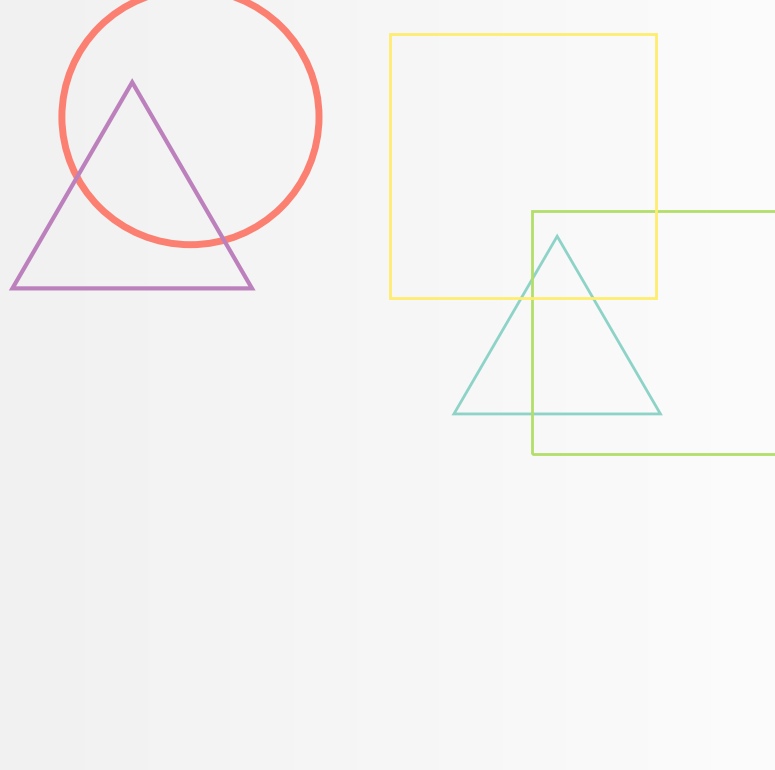[{"shape": "triangle", "thickness": 1, "radius": 0.77, "center": [0.719, 0.539]}, {"shape": "circle", "thickness": 2.5, "radius": 0.83, "center": [0.246, 0.848]}, {"shape": "square", "thickness": 1, "radius": 0.79, "center": [0.845, 0.568]}, {"shape": "triangle", "thickness": 1.5, "radius": 0.89, "center": [0.171, 0.715]}, {"shape": "square", "thickness": 1, "radius": 0.86, "center": [0.675, 0.784]}]